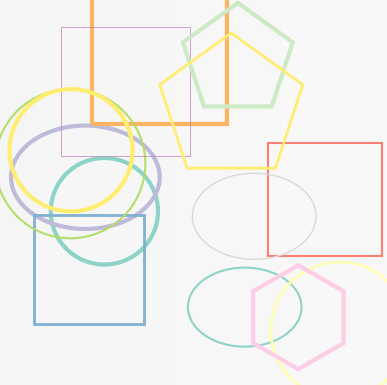[{"shape": "oval", "thickness": 1.5, "radius": 0.73, "center": [0.632, 0.202]}, {"shape": "circle", "thickness": 3, "radius": 0.69, "center": [0.269, 0.451]}, {"shape": "circle", "thickness": 2, "radius": 0.89, "center": [0.876, 0.142]}, {"shape": "oval", "thickness": 3, "radius": 0.96, "center": [0.22, 0.54]}, {"shape": "square", "thickness": 1.5, "radius": 0.73, "center": [0.838, 0.482]}, {"shape": "square", "thickness": 2, "radius": 0.71, "center": [0.23, 0.299]}, {"shape": "square", "thickness": 3, "radius": 0.87, "center": [0.412, 0.852]}, {"shape": "circle", "thickness": 1.5, "radius": 0.97, "center": [0.181, 0.575]}, {"shape": "hexagon", "thickness": 3, "radius": 0.67, "center": [0.77, 0.176]}, {"shape": "oval", "thickness": 1, "radius": 0.8, "center": [0.656, 0.438]}, {"shape": "square", "thickness": 0.5, "radius": 0.83, "center": [0.324, 0.762]}, {"shape": "pentagon", "thickness": 3, "radius": 0.74, "center": [0.614, 0.844]}, {"shape": "pentagon", "thickness": 2, "radius": 0.97, "center": [0.597, 0.72]}, {"shape": "circle", "thickness": 3, "radius": 0.79, "center": [0.183, 0.61]}]